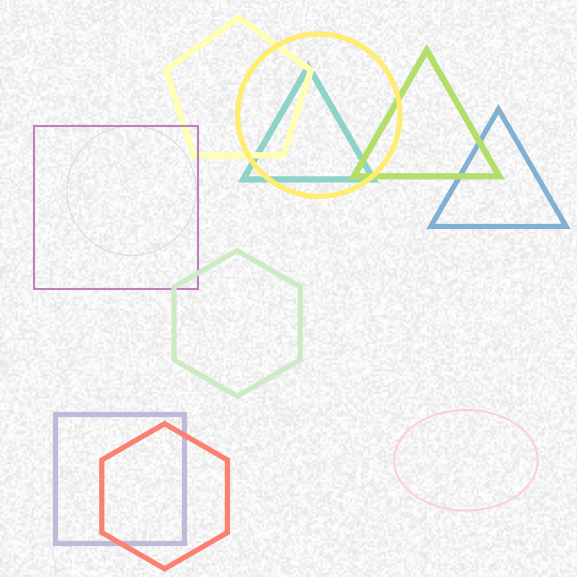[{"shape": "triangle", "thickness": 3, "radius": 0.65, "center": [0.534, 0.754]}, {"shape": "pentagon", "thickness": 3, "radius": 0.66, "center": [0.413, 0.837]}, {"shape": "square", "thickness": 2.5, "radius": 0.56, "center": [0.207, 0.171]}, {"shape": "hexagon", "thickness": 2.5, "radius": 0.63, "center": [0.285, 0.14]}, {"shape": "triangle", "thickness": 2.5, "radius": 0.68, "center": [0.863, 0.675]}, {"shape": "triangle", "thickness": 3, "radius": 0.73, "center": [0.739, 0.767]}, {"shape": "oval", "thickness": 1, "radius": 0.62, "center": [0.807, 0.202]}, {"shape": "circle", "thickness": 0.5, "radius": 0.56, "center": [0.228, 0.669]}, {"shape": "square", "thickness": 1, "radius": 0.71, "center": [0.201, 0.639]}, {"shape": "hexagon", "thickness": 2.5, "radius": 0.63, "center": [0.411, 0.439]}, {"shape": "circle", "thickness": 2.5, "radius": 0.7, "center": [0.552, 0.8]}]